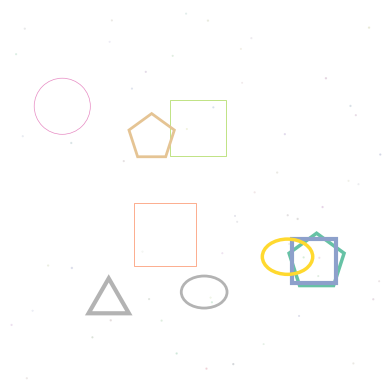[{"shape": "pentagon", "thickness": 2.5, "radius": 0.38, "center": [0.822, 0.319]}, {"shape": "square", "thickness": 0.5, "radius": 0.4, "center": [0.429, 0.391]}, {"shape": "square", "thickness": 3, "radius": 0.29, "center": [0.816, 0.321]}, {"shape": "circle", "thickness": 0.5, "radius": 0.36, "center": [0.162, 0.724]}, {"shape": "square", "thickness": 0.5, "radius": 0.36, "center": [0.515, 0.668]}, {"shape": "oval", "thickness": 2.5, "radius": 0.33, "center": [0.747, 0.333]}, {"shape": "pentagon", "thickness": 2, "radius": 0.31, "center": [0.394, 0.643]}, {"shape": "oval", "thickness": 2, "radius": 0.3, "center": [0.53, 0.241]}, {"shape": "triangle", "thickness": 3, "radius": 0.3, "center": [0.282, 0.217]}]